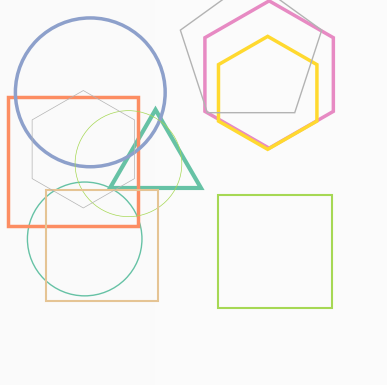[{"shape": "circle", "thickness": 1, "radius": 0.74, "center": [0.219, 0.379]}, {"shape": "triangle", "thickness": 3, "radius": 0.68, "center": [0.401, 0.579]}, {"shape": "square", "thickness": 2.5, "radius": 0.84, "center": [0.189, 0.581]}, {"shape": "circle", "thickness": 2.5, "radius": 0.97, "center": [0.233, 0.76]}, {"shape": "hexagon", "thickness": 2.5, "radius": 0.96, "center": [0.695, 0.806]}, {"shape": "circle", "thickness": 0.5, "radius": 0.69, "center": [0.331, 0.575]}, {"shape": "square", "thickness": 1.5, "radius": 0.73, "center": [0.71, 0.347]}, {"shape": "hexagon", "thickness": 2.5, "radius": 0.73, "center": [0.691, 0.759]}, {"shape": "square", "thickness": 1.5, "radius": 0.72, "center": [0.263, 0.362]}, {"shape": "hexagon", "thickness": 0.5, "radius": 0.76, "center": [0.215, 0.612]}, {"shape": "pentagon", "thickness": 1, "radius": 0.96, "center": [0.648, 0.862]}]